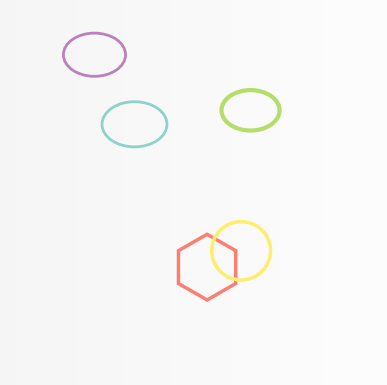[{"shape": "oval", "thickness": 2, "radius": 0.42, "center": [0.347, 0.677]}, {"shape": "hexagon", "thickness": 2.5, "radius": 0.43, "center": [0.534, 0.306]}, {"shape": "oval", "thickness": 3, "radius": 0.37, "center": [0.647, 0.713]}, {"shape": "oval", "thickness": 2, "radius": 0.4, "center": [0.244, 0.858]}, {"shape": "circle", "thickness": 2.5, "radius": 0.38, "center": [0.622, 0.349]}]